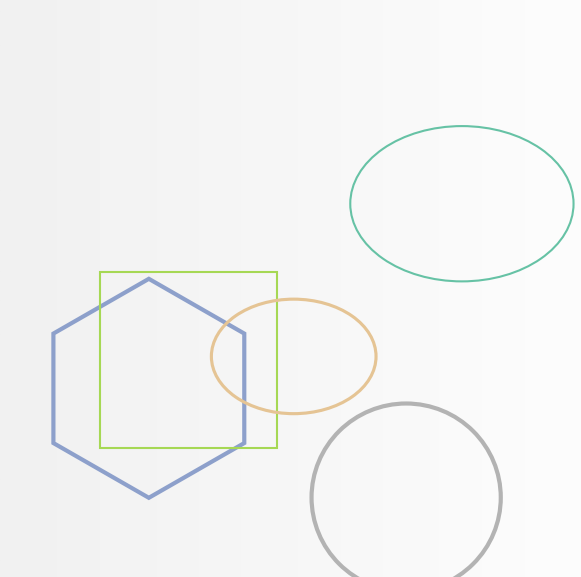[{"shape": "oval", "thickness": 1, "radius": 0.96, "center": [0.795, 0.646]}, {"shape": "hexagon", "thickness": 2, "radius": 0.95, "center": [0.256, 0.327]}, {"shape": "square", "thickness": 1, "radius": 0.76, "center": [0.324, 0.376]}, {"shape": "oval", "thickness": 1.5, "radius": 0.71, "center": [0.505, 0.382]}, {"shape": "circle", "thickness": 2, "radius": 0.81, "center": [0.699, 0.138]}]